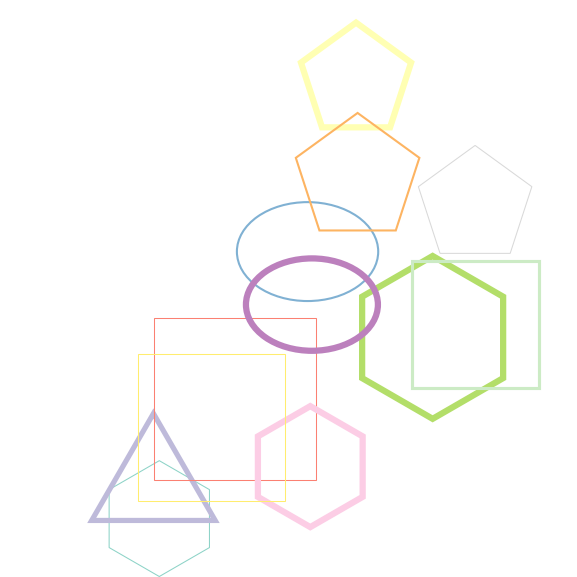[{"shape": "hexagon", "thickness": 0.5, "radius": 0.5, "center": [0.276, 0.101]}, {"shape": "pentagon", "thickness": 3, "radius": 0.5, "center": [0.617, 0.86]}, {"shape": "triangle", "thickness": 2.5, "radius": 0.62, "center": [0.266, 0.16]}, {"shape": "square", "thickness": 0.5, "radius": 0.7, "center": [0.407, 0.309]}, {"shape": "oval", "thickness": 1, "radius": 0.61, "center": [0.533, 0.563]}, {"shape": "pentagon", "thickness": 1, "radius": 0.56, "center": [0.619, 0.691]}, {"shape": "hexagon", "thickness": 3, "radius": 0.7, "center": [0.749, 0.415]}, {"shape": "hexagon", "thickness": 3, "radius": 0.52, "center": [0.537, 0.191]}, {"shape": "pentagon", "thickness": 0.5, "radius": 0.52, "center": [0.823, 0.644]}, {"shape": "oval", "thickness": 3, "radius": 0.57, "center": [0.54, 0.472]}, {"shape": "square", "thickness": 1.5, "radius": 0.55, "center": [0.824, 0.437]}, {"shape": "square", "thickness": 0.5, "radius": 0.64, "center": [0.367, 0.259]}]